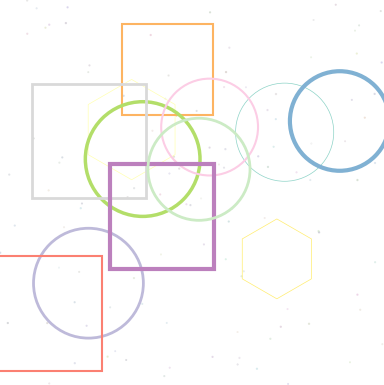[{"shape": "circle", "thickness": 0.5, "radius": 0.64, "center": [0.739, 0.657]}, {"shape": "hexagon", "thickness": 0.5, "radius": 0.65, "center": [0.342, 0.663]}, {"shape": "circle", "thickness": 2, "radius": 0.71, "center": [0.23, 0.264]}, {"shape": "square", "thickness": 1.5, "radius": 0.74, "center": [0.117, 0.186]}, {"shape": "circle", "thickness": 3, "radius": 0.65, "center": [0.882, 0.686]}, {"shape": "square", "thickness": 1.5, "radius": 0.59, "center": [0.434, 0.82]}, {"shape": "circle", "thickness": 2.5, "radius": 0.74, "center": [0.371, 0.587]}, {"shape": "circle", "thickness": 1.5, "radius": 0.63, "center": [0.544, 0.67]}, {"shape": "square", "thickness": 2, "radius": 0.74, "center": [0.231, 0.635]}, {"shape": "square", "thickness": 3, "radius": 0.68, "center": [0.421, 0.438]}, {"shape": "circle", "thickness": 2, "radius": 0.66, "center": [0.517, 0.56]}, {"shape": "hexagon", "thickness": 0.5, "radius": 0.52, "center": [0.719, 0.328]}]